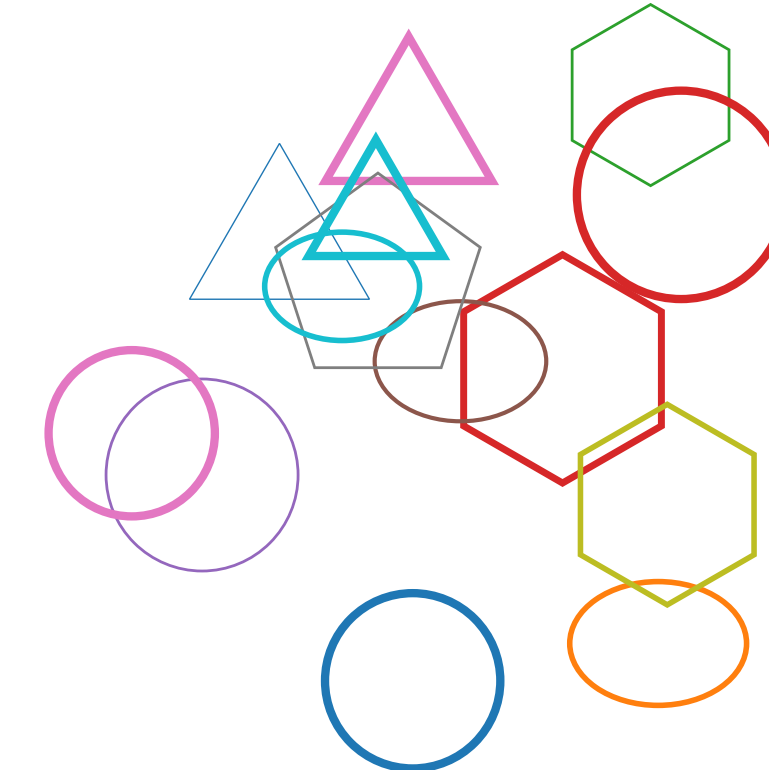[{"shape": "circle", "thickness": 3, "radius": 0.57, "center": [0.536, 0.116]}, {"shape": "triangle", "thickness": 0.5, "radius": 0.67, "center": [0.363, 0.679]}, {"shape": "oval", "thickness": 2, "radius": 0.57, "center": [0.855, 0.164]}, {"shape": "hexagon", "thickness": 1, "radius": 0.59, "center": [0.845, 0.877]}, {"shape": "hexagon", "thickness": 2.5, "radius": 0.74, "center": [0.731, 0.521]}, {"shape": "circle", "thickness": 3, "radius": 0.68, "center": [0.885, 0.747]}, {"shape": "circle", "thickness": 1, "radius": 0.62, "center": [0.262, 0.383]}, {"shape": "oval", "thickness": 1.5, "radius": 0.56, "center": [0.598, 0.531]}, {"shape": "triangle", "thickness": 3, "radius": 0.62, "center": [0.531, 0.827]}, {"shape": "circle", "thickness": 3, "radius": 0.54, "center": [0.171, 0.437]}, {"shape": "pentagon", "thickness": 1, "radius": 0.7, "center": [0.491, 0.636]}, {"shape": "hexagon", "thickness": 2, "radius": 0.65, "center": [0.867, 0.345]}, {"shape": "oval", "thickness": 2, "radius": 0.5, "center": [0.444, 0.628]}, {"shape": "triangle", "thickness": 3, "radius": 0.5, "center": [0.488, 0.718]}]